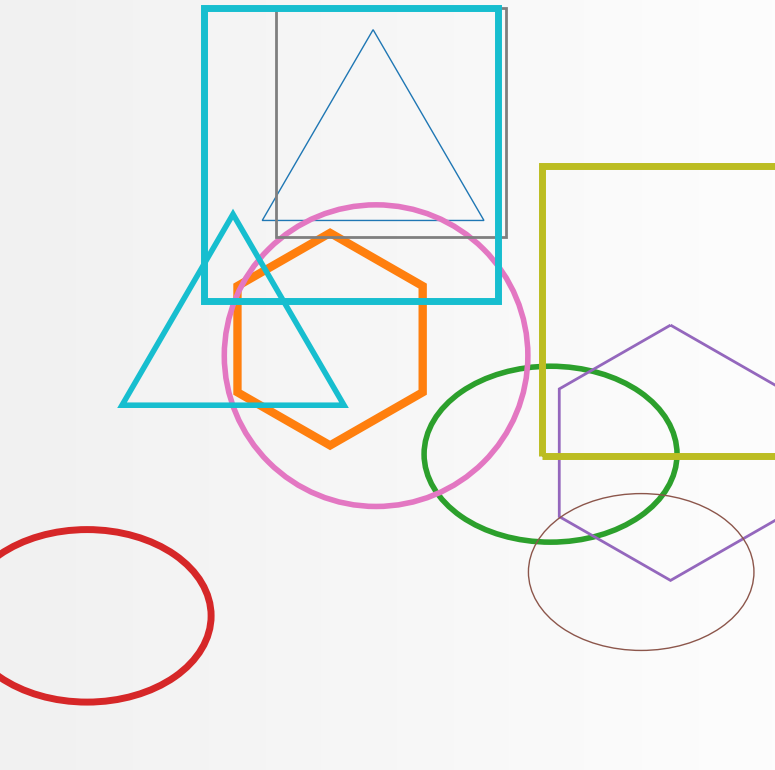[{"shape": "triangle", "thickness": 0.5, "radius": 0.83, "center": [0.481, 0.796]}, {"shape": "hexagon", "thickness": 3, "radius": 0.69, "center": [0.426, 0.56]}, {"shape": "oval", "thickness": 2, "radius": 0.82, "center": [0.71, 0.41]}, {"shape": "oval", "thickness": 2.5, "radius": 0.8, "center": [0.112, 0.2]}, {"shape": "hexagon", "thickness": 1, "radius": 0.83, "center": [0.865, 0.412]}, {"shape": "oval", "thickness": 0.5, "radius": 0.73, "center": [0.827, 0.257]}, {"shape": "circle", "thickness": 2, "radius": 0.98, "center": [0.485, 0.538]}, {"shape": "square", "thickness": 1, "radius": 0.74, "center": [0.505, 0.841]}, {"shape": "square", "thickness": 2.5, "radius": 0.94, "center": [0.887, 0.596]}, {"shape": "triangle", "thickness": 2, "radius": 0.83, "center": [0.301, 0.556]}, {"shape": "square", "thickness": 2.5, "radius": 0.95, "center": [0.453, 0.8]}]